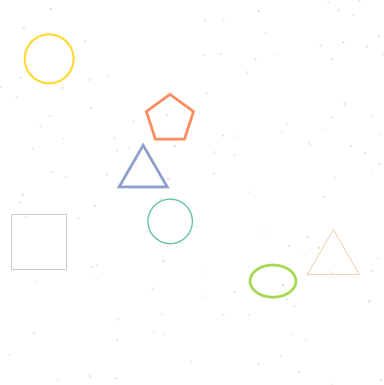[{"shape": "circle", "thickness": 1, "radius": 0.29, "center": [0.442, 0.425]}, {"shape": "pentagon", "thickness": 2, "radius": 0.32, "center": [0.441, 0.691]}, {"shape": "triangle", "thickness": 2, "radius": 0.36, "center": [0.372, 0.55]}, {"shape": "oval", "thickness": 2, "radius": 0.3, "center": [0.709, 0.27]}, {"shape": "circle", "thickness": 1.5, "radius": 0.32, "center": [0.128, 0.847]}, {"shape": "triangle", "thickness": 0.5, "radius": 0.39, "center": [0.866, 0.326]}, {"shape": "square", "thickness": 0.5, "radius": 0.36, "center": [0.1, 0.373]}]